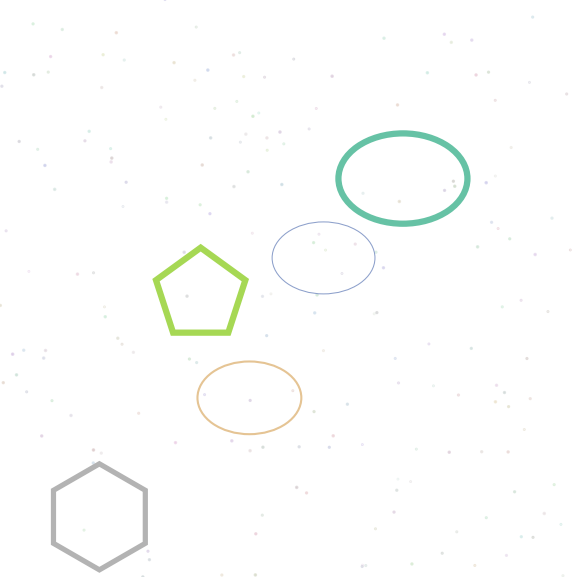[{"shape": "oval", "thickness": 3, "radius": 0.56, "center": [0.698, 0.69]}, {"shape": "oval", "thickness": 0.5, "radius": 0.45, "center": [0.56, 0.553]}, {"shape": "pentagon", "thickness": 3, "radius": 0.41, "center": [0.348, 0.489]}, {"shape": "oval", "thickness": 1, "radius": 0.45, "center": [0.432, 0.31]}, {"shape": "hexagon", "thickness": 2.5, "radius": 0.46, "center": [0.172, 0.104]}]